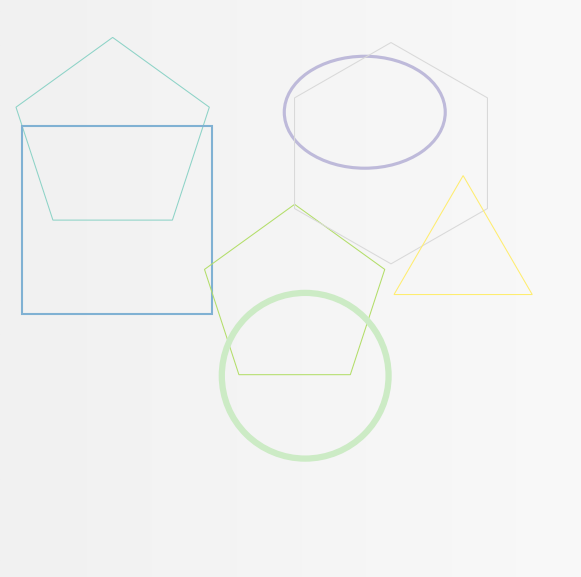[{"shape": "pentagon", "thickness": 0.5, "radius": 0.87, "center": [0.194, 0.759]}, {"shape": "oval", "thickness": 1.5, "radius": 0.69, "center": [0.628, 0.805]}, {"shape": "square", "thickness": 1, "radius": 0.81, "center": [0.201, 0.618]}, {"shape": "pentagon", "thickness": 0.5, "radius": 0.82, "center": [0.507, 0.482]}, {"shape": "hexagon", "thickness": 0.5, "radius": 0.96, "center": [0.673, 0.734]}, {"shape": "circle", "thickness": 3, "radius": 0.72, "center": [0.525, 0.348]}, {"shape": "triangle", "thickness": 0.5, "radius": 0.69, "center": [0.797, 0.558]}]